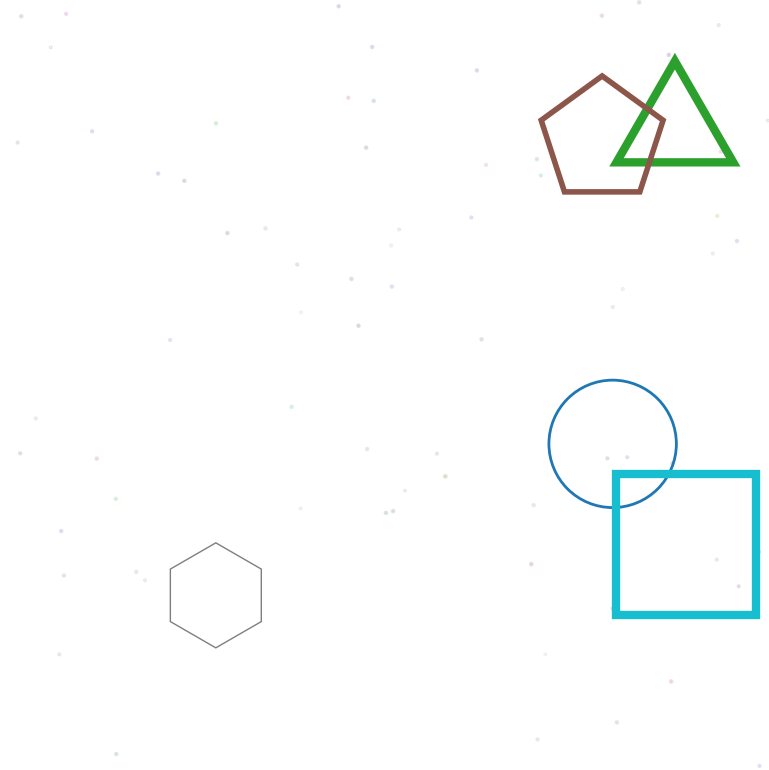[{"shape": "circle", "thickness": 1, "radius": 0.41, "center": [0.796, 0.424]}, {"shape": "triangle", "thickness": 3, "radius": 0.44, "center": [0.876, 0.833]}, {"shape": "pentagon", "thickness": 2, "radius": 0.42, "center": [0.782, 0.818]}, {"shape": "hexagon", "thickness": 0.5, "radius": 0.34, "center": [0.28, 0.227]}, {"shape": "square", "thickness": 3, "radius": 0.46, "center": [0.891, 0.293]}]